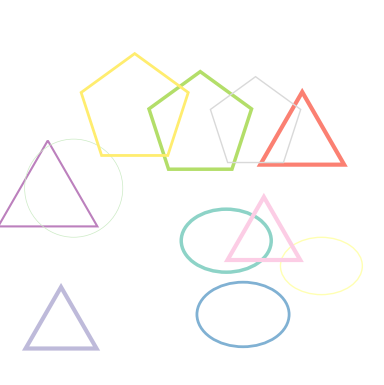[{"shape": "oval", "thickness": 2.5, "radius": 0.58, "center": [0.588, 0.375]}, {"shape": "oval", "thickness": 1, "radius": 0.53, "center": [0.835, 0.309]}, {"shape": "triangle", "thickness": 3, "radius": 0.53, "center": [0.159, 0.148]}, {"shape": "triangle", "thickness": 3, "radius": 0.63, "center": [0.785, 0.635]}, {"shape": "oval", "thickness": 2, "radius": 0.6, "center": [0.631, 0.183]}, {"shape": "pentagon", "thickness": 2.5, "radius": 0.7, "center": [0.52, 0.674]}, {"shape": "triangle", "thickness": 3, "radius": 0.55, "center": [0.685, 0.379]}, {"shape": "pentagon", "thickness": 1, "radius": 0.62, "center": [0.664, 0.678]}, {"shape": "triangle", "thickness": 1.5, "radius": 0.74, "center": [0.124, 0.486]}, {"shape": "circle", "thickness": 0.5, "radius": 0.64, "center": [0.191, 0.511]}, {"shape": "pentagon", "thickness": 2, "radius": 0.73, "center": [0.35, 0.715]}]